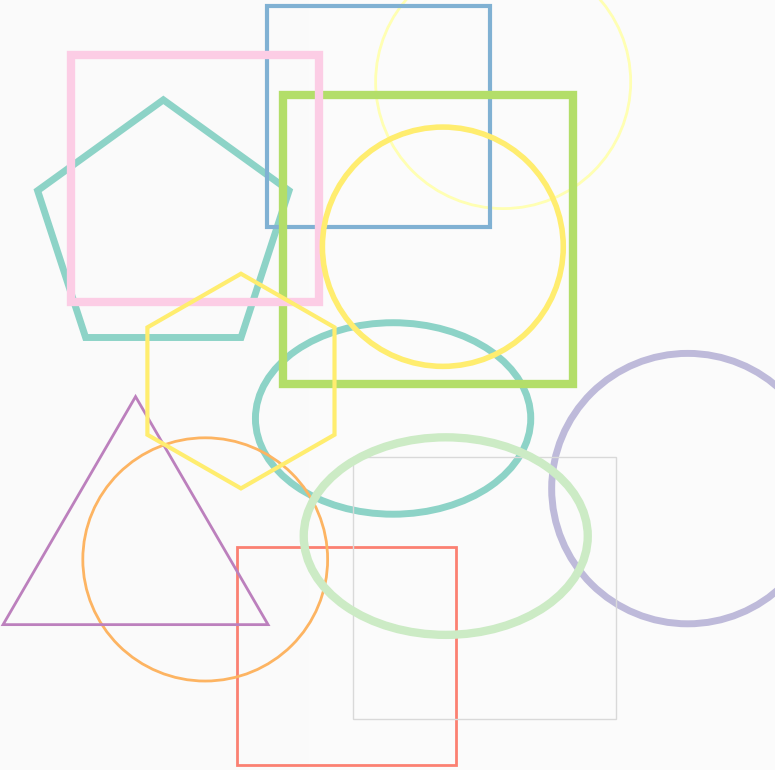[{"shape": "oval", "thickness": 2.5, "radius": 0.89, "center": [0.507, 0.457]}, {"shape": "pentagon", "thickness": 2.5, "radius": 0.85, "center": [0.211, 0.7]}, {"shape": "circle", "thickness": 1, "radius": 0.82, "center": [0.649, 0.894]}, {"shape": "circle", "thickness": 2.5, "radius": 0.88, "center": [0.887, 0.365]}, {"shape": "square", "thickness": 1, "radius": 0.71, "center": [0.447, 0.148]}, {"shape": "square", "thickness": 1.5, "radius": 0.72, "center": [0.488, 0.849]}, {"shape": "circle", "thickness": 1, "radius": 0.79, "center": [0.265, 0.273]}, {"shape": "square", "thickness": 3, "radius": 0.94, "center": [0.552, 0.689]}, {"shape": "square", "thickness": 3, "radius": 0.8, "center": [0.252, 0.768]}, {"shape": "square", "thickness": 0.5, "radius": 0.85, "center": [0.626, 0.236]}, {"shape": "triangle", "thickness": 1, "radius": 0.99, "center": [0.175, 0.287]}, {"shape": "oval", "thickness": 3, "radius": 0.92, "center": [0.575, 0.304]}, {"shape": "hexagon", "thickness": 1.5, "radius": 0.7, "center": [0.311, 0.505]}, {"shape": "circle", "thickness": 2, "radius": 0.78, "center": [0.571, 0.68]}]